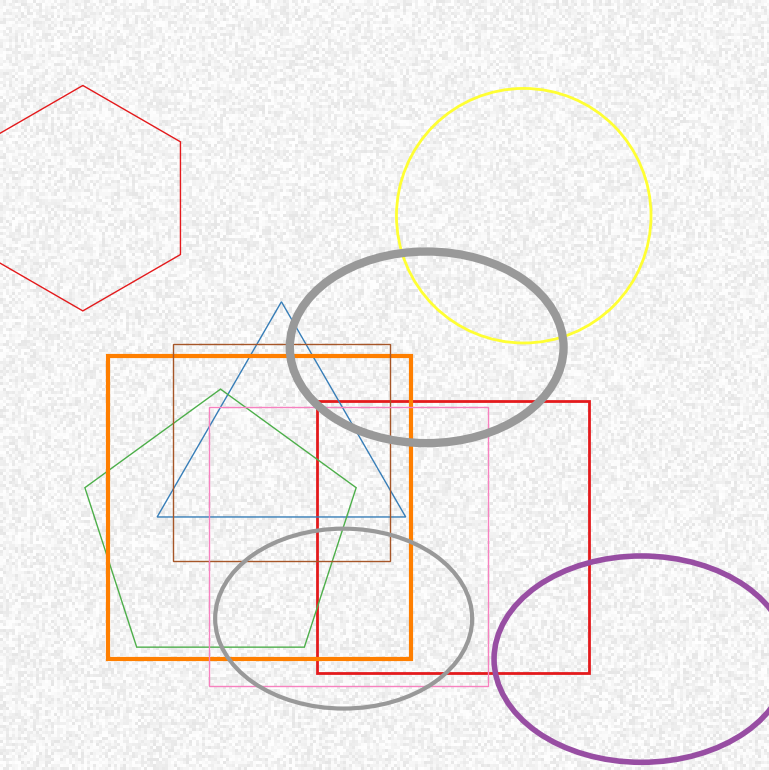[{"shape": "hexagon", "thickness": 0.5, "radius": 0.73, "center": [0.108, 0.743]}, {"shape": "square", "thickness": 1, "radius": 0.88, "center": [0.589, 0.303]}, {"shape": "triangle", "thickness": 0.5, "radius": 0.93, "center": [0.365, 0.422]}, {"shape": "pentagon", "thickness": 0.5, "radius": 0.93, "center": [0.286, 0.309]}, {"shape": "oval", "thickness": 2, "radius": 0.96, "center": [0.833, 0.144]}, {"shape": "square", "thickness": 1.5, "radius": 0.98, "center": [0.337, 0.341]}, {"shape": "circle", "thickness": 1, "radius": 0.83, "center": [0.68, 0.72]}, {"shape": "square", "thickness": 0.5, "radius": 0.7, "center": [0.366, 0.412]}, {"shape": "square", "thickness": 0.5, "radius": 0.91, "center": [0.453, 0.29]}, {"shape": "oval", "thickness": 1.5, "radius": 0.83, "center": [0.446, 0.197]}, {"shape": "oval", "thickness": 3, "radius": 0.89, "center": [0.554, 0.549]}]